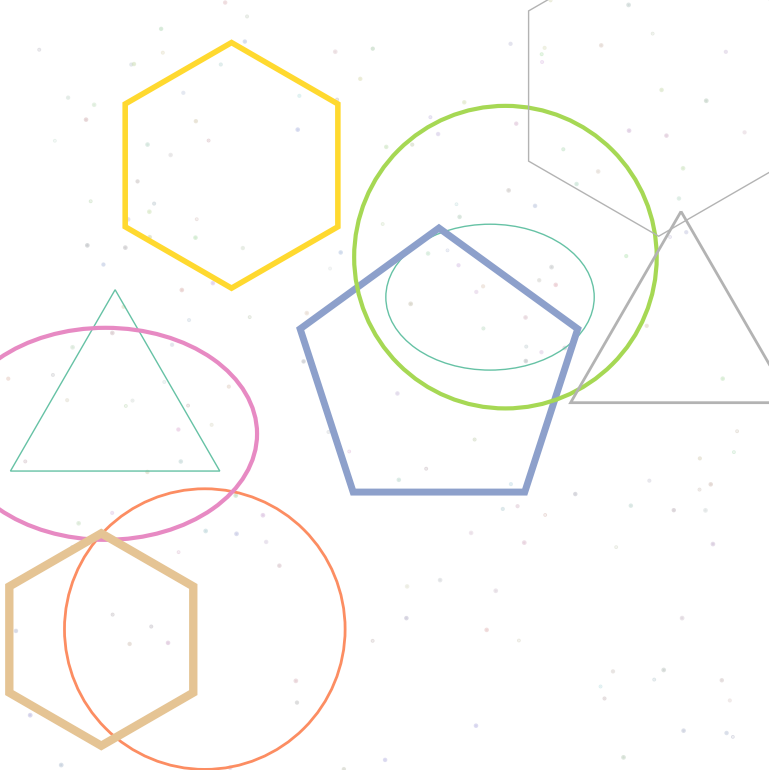[{"shape": "triangle", "thickness": 0.5, "radius": 0.78, "center": [0.15, 0.467]}, {"shape": "oval", "thickness": 0.5, "radius": 0.68, "center": [0.636, 0.614]}, {"shape": "circle", "thickness": 1, "radius": 0.91, "center": [0.266, 0.183]}, {"shape": "pentagon", "thickness": 2.5, "radius": 0.95, "center": [0.57, 0.514]}, {"shape": "oval", "thickness": 1.5, "radius": 0.98, "center": [0.137, 0.437]}, {"shape": "circle", "thickness": 1.5, "radius": 0.98, "center": [0.656, 0.666]}, {"shape": "hexagon", "thickness": 2, "radius": 0.8, "center": [0.301, 0.785]}, {"shape": "hexagon", "thickness": 3, "radius": 0.69, "center": [0.132, 0.169]}, {"shape": "triangle", "thickness": 1, "radius": 0.83, "center": [0.884, 0.56]}, {"shape": "hexagon", "thickness": 0.5, "radius": 0.98, "center": [0.855, 0.888]}]